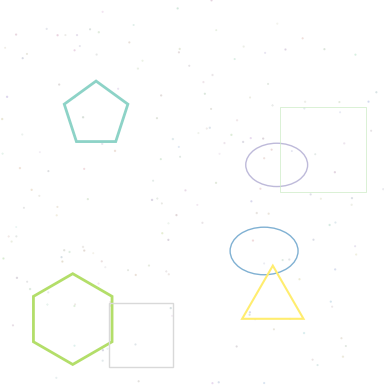[{"shape": "pentagon", "thickness": 2, "radius": 0.43, "center": [0.25, 0.703]}, {"shape": "oval", "thickness": 1, "radius": 0.4, "center": [0.719, 0.572]}, {"shape": "oval", "thickness": 1, "radius": 0.44, "center": [0.686, 0.348]}, {"shape": "hexagon", "thickness": 2, "radius": 0.59, "center": [0.189, 0.171]}, {"shape": "square", "thickness": 1, "radius": 0.41, "center": [0.366, 0.129]}, {"shape": "square", "thickness": 0.5, "radius": 0.56, "center": [0.839, 0.612]}, {"shape": "triangle", "thickness": 1.5, "radius": 0.46, "center": [0.709, 0.218]}]